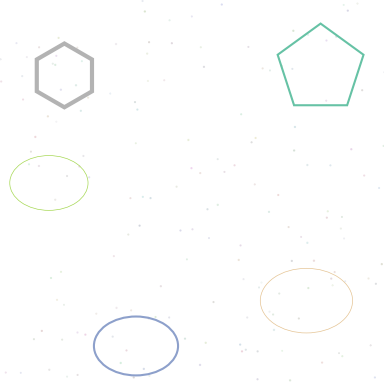[{"shape": "pentagon", "thickness": 1.5, "radius": 0.59, "center": [0.833, 0.821]}, {"shape": "oval", "thickness": 1.5, "radius": 0.55, "center": [0.353, 0.101]}, {"shape": "oval", "thickness": 0.5, "radius": 0.51, "center": [0.127, 0.525]}, {"shape": "oval", "thickness": 0.5, "radius": 0.6, "center": [0.796, 0.219]}, {"shape": "hexagon", "thickness": 3, "radius": 0.41, "center": [0.167, 0.804]}]